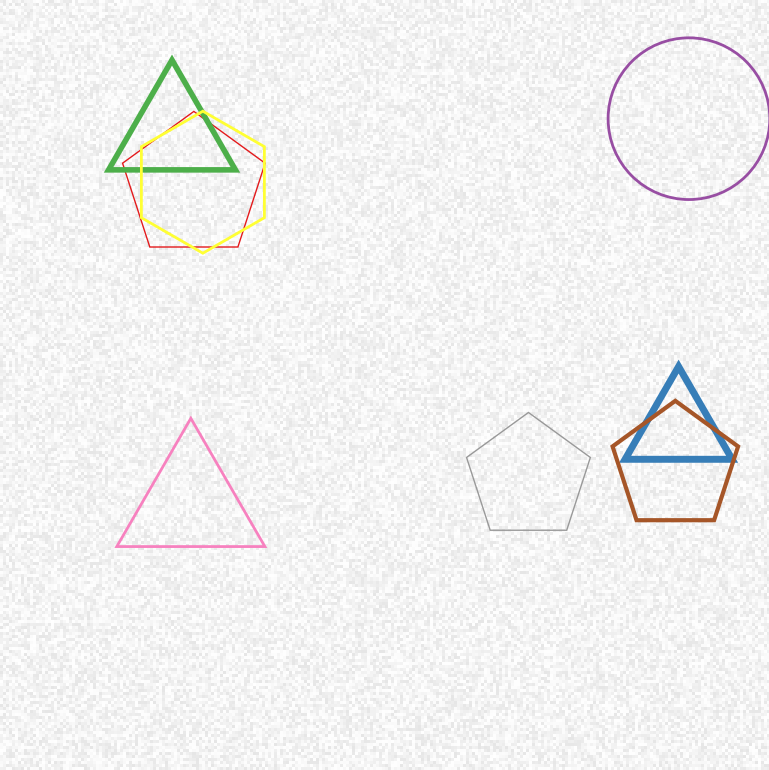[{"shape": "pentagon", "thickness": 0.5, "radius": 0.49, "center": [0.252, 0.758]}, {"shape": "triangle", "thickness": 2.5, "radius": 0.4, "center": [0.881, 0.444]}, {"shape": "triangle", "thickness": 2, "radius": 0.48, "center": [0.223, 0.827]}, {"shape": "circle", "thickness": 1, "radius": 0.53, "center": [0.895, 0.846]}, {"shape": "hexagon", "thickness": 1, "radius": 0.46, "center": [0.263, 0.763]}, {"shape": "pentagon", "thickness": 1.5, "radius": 0.43, "center": [0.877, 0.394]}, {"shape": "triangle", "thickness": 1, "radius": 0.56, "center": [0.248, 0.346]}, {"shape": "pentagon", "thickness": 0.5, "radius": 0.42, "center": [0.686, 0.38]}]